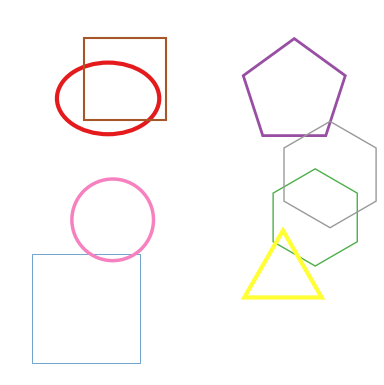[{"shape": "oval", "thickness": 3, "radius": 0.66, "center": [0.281, 0.744]}, {"shape": "square", "thickness": 0.5, "radius": 0.7, "center": [0.224, 0.198]}, {"shape": "hexagon", "thickness": 1, "radius": 0.63, "center": [0.819, 0.435]}, {"shape": "pentagon", "thickness": 2, "radius": 0.7, "center": [0.764, 0.76]}, {"shape": "triangle", "thickness": 3, "radius": 0.58, "center": [0.735, 0.285]}, {"shape": "square", "thickness": 1.5, "radius": 0.53, "center": [0.325, 0.795]}, {"shape": "circle", "thickness": 2.5, "radius": 0.53, "center": [0.293, 0.429]}, {"shape": "hexagon", "thickness": 1, "radius": 0.69, "center": [0.857, 0.547]}]